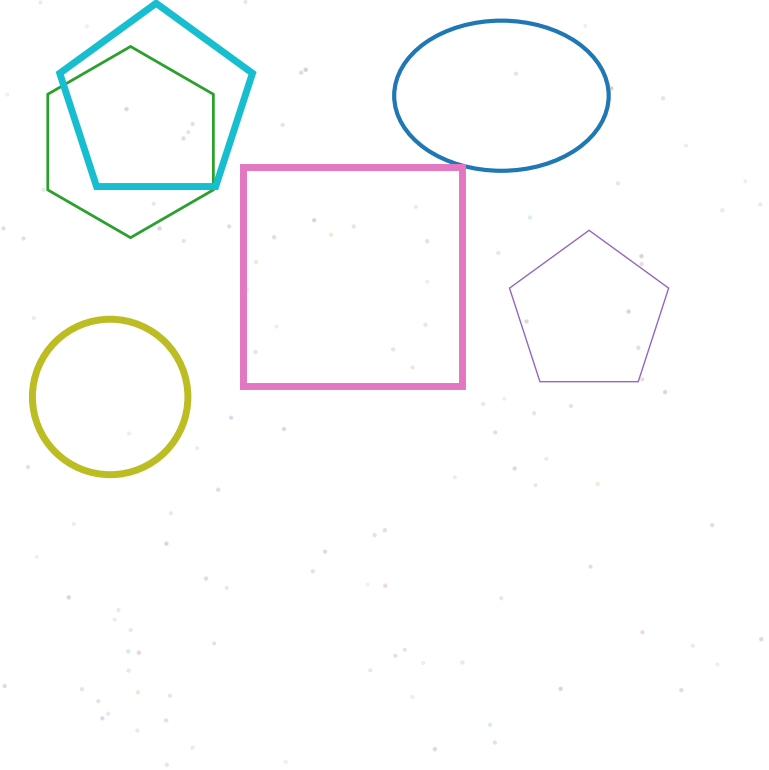[{"shape": "oval", "thickness": 1.5, "radius": 0.7, "center": [0.651, 0.876]}, {"shape": "hexagon", "thickness": 1, "radius": 0.62, "center": [0.17, 0.815]}, {"shape": "pentagon", "thickness": 0.5, "radius": 0.54, "center": [0.765, 0.592]}, {"shape": "square", "thickness": 2.5, "radius": 0.71, "center": [0.458, 0.641]}, {"shape": "circle", "thickness": 2.5, "radius": 0.5, "center": [0.143, 0.484]}, {"shape": "pentagon", "thickness": 2.5, "radius": 0.66, "center": [0.203, 0.864]}]